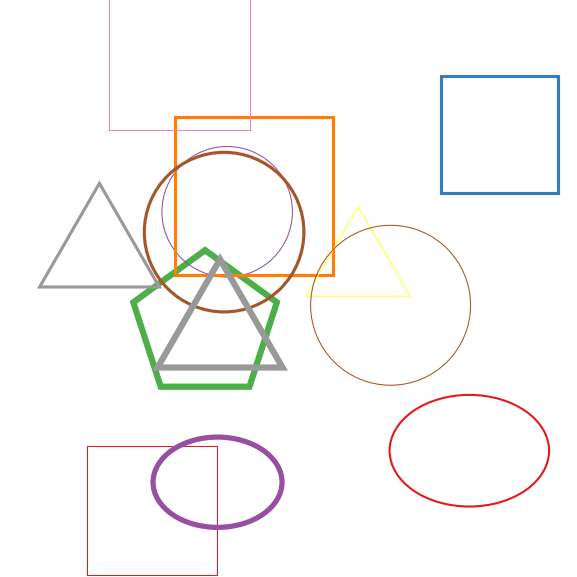[{"shape": "square", "thickness": 0.5, "radius": 0.56, "center": [0.263, 0.115]}, {"shape": "oval", "thickness": 1, "radius": 0.69, "center": [0.813, 0.219]}, {"shape": "square", "thickness": 1.5, "radius": 0.51, "center": [0.865, 0.767]}, {"shape": "pentagon", "thickness": 3, "radius": 0.65, "center": [0.355, 0.435]}, {"shape": "circle", "thickness": 0.5, "radius": 0.56, "center": [0.393, 0.633]}, {"shape": "oval", "thickness": 2.5, "radius": 0.56, "center": [0.377, 0.164]}, {"shape": "square", "thickness": 1.5, "radius": 0.68, "center": [0.44, 0.659]}, {"shape": "triangle", "thickness": 0.5, "radius": 0.52, "center": [0.62, 0.538]}, {"shape": "circle", "thickness": 1.5, "radius": 0.69, "center": [0.388, 0.597]}, {"shape": "circle", "thickness": 0.5, "radius": 0.69, "center": [0.676, 0.471]}, {"shape": "square", "thickness": 0.5, "radius": 0.61, "center": [0.311, 0.897]}, {"shape": "triangle", "thickness": 3, "radius": 0.62, "center": [0.381, 0.425]}, {"shape": "triangle", "thickness": 1.5, "radius": 0.6, "center": [0.172, 0.562]}]